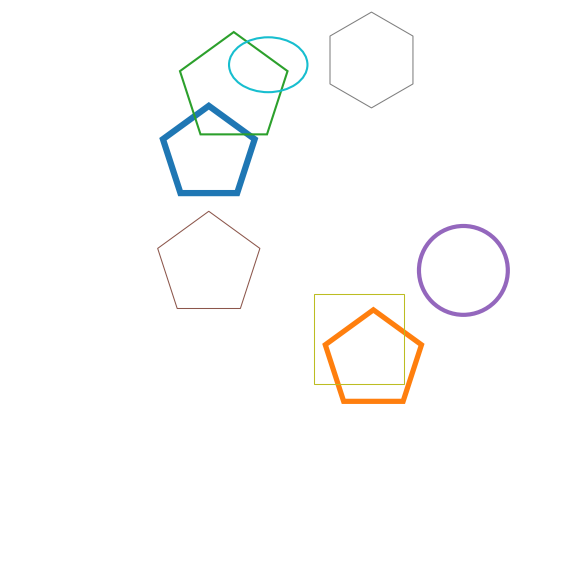[{"shape": "pentagon", "thickness": 3, "radius": 0.42, "center": [0.362, 0.732]}, {"shape": "pentagon", "thickness": 2.5, "radius": 0.44, "center": [0.647, 0.375]}, {"shape": "pentagon", "thickness": 1, "radius": 0.49, "center": [0.405, 0.846]}, {"shape": "circle", "thickness": 2, "radius": 0.38, "center": [0.802, 0.531]}, {"shape": "pentagon", "thickness": 0.5, "radius": 0.47, "center": [0.362, 0.54]}, {"shape": "hexagon", "thickness": 0.5, "radius": 0.41, "center": [0.643, 0.895]}, {"shape": "square", "thickness": 0.5, "radius": 0.39, "center": [0.622, 0.412]}, {"shape": "oval", "thickness": 1, "radius": 0.34, "center": [0.464, 0.887]}]